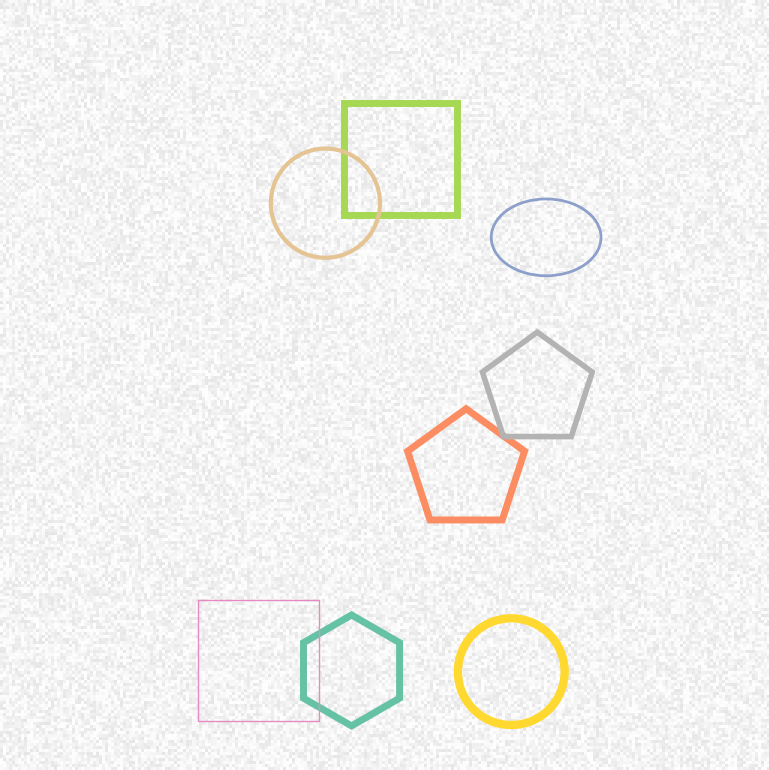[{"shape": "hexagon", "thickness": 2.5, "radius": 0.36, "center": [0.457, 0.129]}, {"shape": "pentagon", "thickness": 2.5, "radius": 0.4, "center": [0.605, 0.389]}, {"shape": "oval", "thickness": 1, "radius": 0.36, "center": [0.709, 0.692]}, {"shape": "square", "thickness": 0.5, "radius": 0.39, "center": [0.335, 0.143]}, {"shape": "square", "thickness": 2.5, "radius": 0.36, "center": [0.52, 0.794]}, {"shape": "circle", "thickness": 3, "radius": 0.35, "center": [0.664, 0.128]}, {"shape": "circle", "thickness": 1.5, "radius": 0.35, "center": [0.423, 0.736]}, {"shape": "pentagon", "thickness": 2, "radius": 0.37, "center": [0.698, 0.494]}]